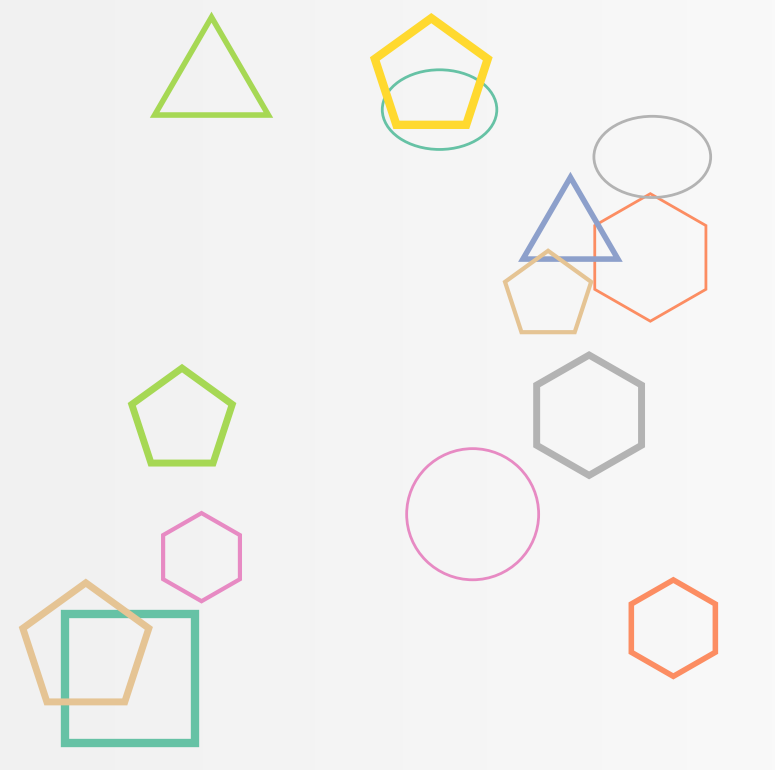[{"shape": "square", "thickness": 3, "radius": 0.42, "center": [0.168, 0.119]}, {"shape": "oval", "thickness": 1, "radius": 0.37, "center": [0.567, 0.858]}, {"shape": "hexagon", "thickness": 1, "radius": 0.41, "center": [0.839, 0.666]}, {"shape": "hexagon", "thickness": 2, "radius": 0.31, "center": [0.869, 0.184]}, {"shape": "triangle", "thickness": 2, "radius": 0.35, "center": [0.736, 0.699]}, {"shape": "hexagon", "thickness": 1.5, "radius": 0.29, "center": [0.26, 0.276]}, {"shape": "circle", "thickness": 1, "radius": 0.43, "center": [0.61, 0.332]}, {"shape": "triangle", "thickness": 2, "radius": 0.42, "center": [0.273, 0.893]}, {"shape": "pentagon", "thickness": 2.5, "radius": 0.34, "center": [0.235, 0.454]}, {"shape": "pentagon", "thickness": 3, "radius": 0.38, "center": [0.557, 0.9]}, {"shape": "pentagon", "thickness": 1.5, "radius": 0.29, "center": [0.707, 0.616]}, {"shape": "pentagon", "thickness": 2.5, "radius": 0.43, "center": [0.111, 0.158]}, {"shape": "hexagon", "thickness": 2.5, "radius": 0.39, "center": [0.76, 0.461]}, {"shape": "oval", "thickness": 1, "radius": 0.38, "center": [0.842, 0.796]}]